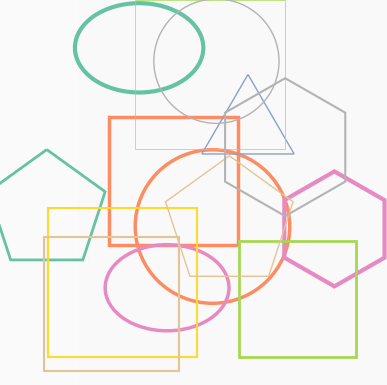[{"shape": "oval", "thickness": 3, "radius": 0.83, "center": [0.359, 0.876]}, {"shape": "pentagon", "thickness": 2, "radius": 0.79, "center": [0.121, 0.453]}, {"shape": "circle", "thickness": 2.5, "radius": 1.0, "center": [0.548, 0.412]}, {"shape": "square", "thickness": 2.5, "radius": 0.83, "center": [0.449, 0.53]}, {"shape": "triangle", "thickness": 1, "radius": 0.69, "center": [0.64, 0.669]}, {"shape": "hexagon", "thickness": 3, "radius": 0.75, "center": [0.863, 0.405]}, {"shape": "oval", "thickness": 2.5, "radius": 0.8, "center": [0.431, 0.253]}, {"shape": "square", "thickness": 0.5, "radius": 0.97, "center": [0.542, 0.806]}, {"shape": "square", "thickness": 2, "radius": 0.76, "center": [0.768, 0.223]}, {"shape": "square", "thickness": 1.5, "radius": 0.96, "center": [0.316, 0.266]}, {"shape": "pentagon", "thickness": 1, "radius": 0.86, "center": [0.592, 0.422]}, {"shape": "square", "thickness": 1.5, "radius": 0.87, "center": [0.288, 0.211]}, {"shape": "circle", "thickness": 1, "radius": 0.81, "center": [0.559, 0.841]}, {"shape": "hexagon", "thickness": 1.5, "radius": 0.9, "center": [0.736, 0.618]}]